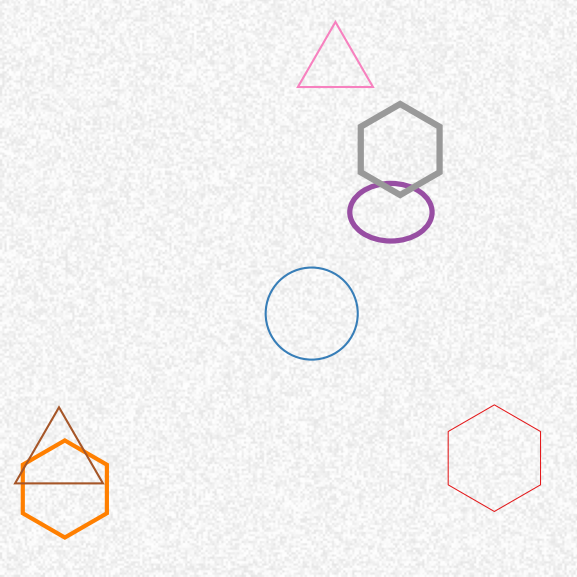[{"shape": "hexagon", "thickness": 0.5, "radius": 0.46, "center": [0.856, 0.206]}, {"shape": "circle", "thickness": 1, "radius": 0.4, "center": [0.54, 0.456]}, {"shape": "oval", "thickness": 2.5, "radius": 0.36, "center": [0.677, 0.632]}, {"shape": "hexagon", "thickness": 2, "radius": 0.42, "center": [0.112, 0.152]}, {"shape": "triangle", "thickness": 1, "radius": 0.44, "center": [0.102, 0.206]}, {"shape": "triangle", "thickness": 1, "radius": 0.38, "center": [0.581, 0.886]}, {"shape": "hexagon", "thickness": 3, "radius": 0.39, "center": [0.693, 0.74]}]